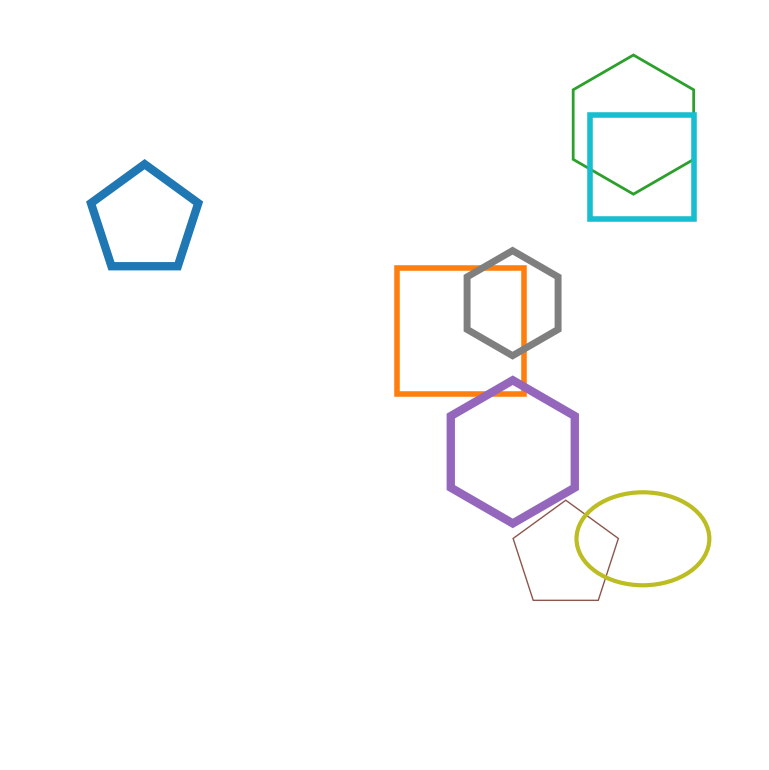[{"shape": "pentagon", "thickness": 3, "radius": 0.37, "center": [0.188, 0.714]}, {"shape": "square", "thickness": 2, "radius": 0.41, "center": [0.598, 0.57]}, {"shape": "hexagon", "thickness": 1, "radius": 0.45, "center": [0.823, 0.838]}, {"shape": "hexagon", "thickness": 3, "radius": 0.46, "center": [0.666, 0.413]}, {"shape": "pentagon", "thickness": 0.5, "radius": 0.36, "center": [0.735, 0.278]}, {"shape": "hexagon", "thickness": 2.5, "radius": 0.34, "center": [0.666, 0.606]}, {"shape": "oval", "thickness": 1.5, "radius": 0.43, "center": [0.835, 0.3]}, {"shape": "square", "thickness": 2, "radius": 0.34, "center": [0.834, 0.784]}]